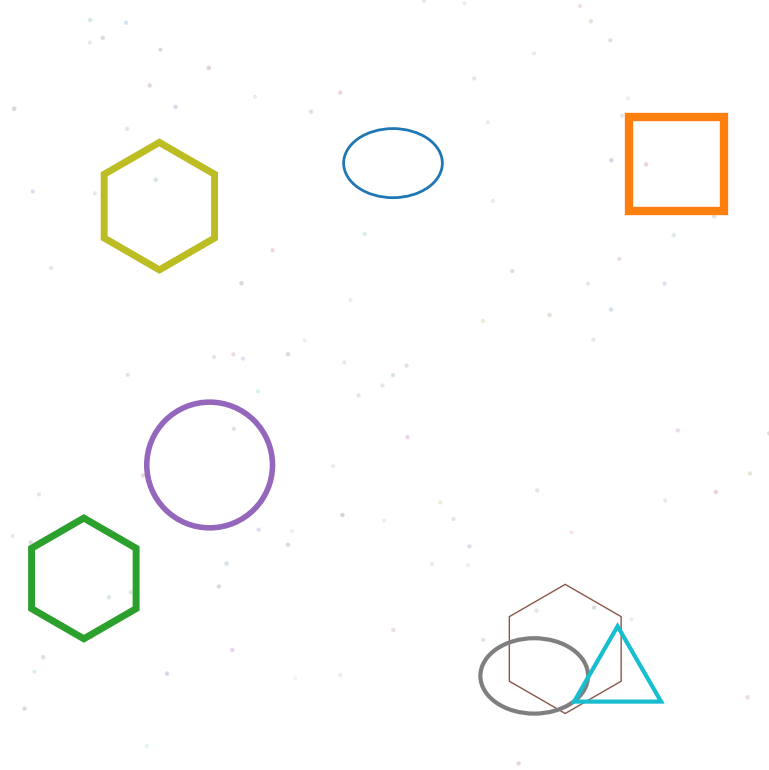[{"shape": "oval", "thickness": 1, "radius": 0.32, "center": [0.51, 0.788]}, {"shape": "square", "thickness": 3, "radius": 0.31, "center": [0.879, 0.787]}, {"shape": "hexagon", "thickness": 2.5, "radius": 0.39, "center": [0.109, 0.249]}, {"shape": "circle", "thickness": 2, "radius": 0.41, "center": [0.272, 0.396]}, {"shape": "hexagon", "thickness": 0.5, "radius": 0.42, "center": [0.734, 0.157]}, {"shape": "oval", "thickness": 1.5, "radius": 0.35, "center": [0.694, 0.122]}, {"shape": "hexagon", "thickness": 2.5, "radius": 0.41, "center": [0.207, 0.732]}, {"shape": "triangle", "thickness": 1.5, "radius": 0.33, "center": [0.802, 0.121]}]